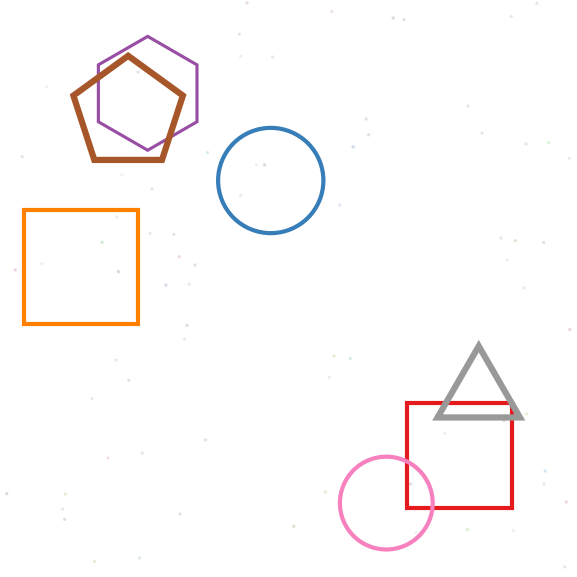[{"shape": "square", "thickness": 2, "radius": 0.45, "center": [0.795, 0.21]}, {"shape": "circle", "thickness": 2, "radius": 0.46, "center": [0.469, 0.687]}, {"shape": "hexagon", "thickness": 1.5, "radius": 0.49, "center": [0.256, 0.838]}, {"shape": "square", "thickness": 2, "radius": 0.49, "center": [0.141, 0.536]}, {"shape": "pentagon", "thickness": 3, "radius": 0.5, "center": [0.222, 0.803]}, {"shape": "circle", "thickness": 2, "radius": 0.4, "center": [0.669, 0.128]}, {"shape": "triangle", "thickness": 3, "radius": 0.41, "center": [0.829, 0.317]}]